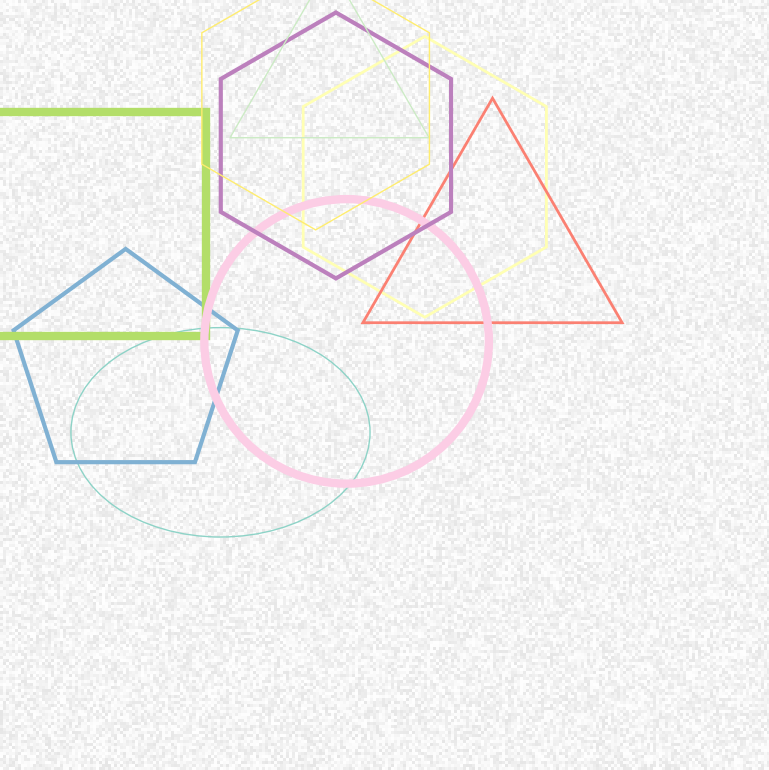[{"shape": "oval", "thickness": 0.5, "radius": 0.97, "center": [0.286, 0.439]}, {"shape": "hexagon", "thickness": 1, "radius": 0.91, "center": [0.552, 0.77]}, {"shape": "triangle", "thickness": 1, "radius": 0.97, "center": [0.64, 0.678]}, {"shape": "pentagon", "thickness": 1.5, "radius": 0.77, "center": [0.163, 0.524]}, {"shape": "square", "thickness": 3, "radius": 0.73, "center": [0.122, 0.709]}, {"shape": "circle", "thickness": 3, "radius": 0.92, "center": [0.45, 0.557]}, {"shape": "hexagon", "thickness": 1.5, "radius": 0.86, "center": [0.436, 0.811]}, {"shape": "triangle", "thickness": 0.5, "radius": 0.75, "center": [0.428, 0.896]}, {"shape": "hexagon", "thickness": 0.5, "radius": 0.85, "center": [0.41, 0.872]}]